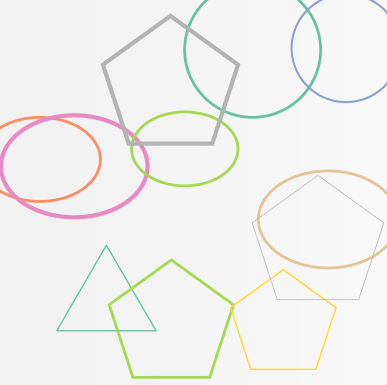[{"shape": "circle", "thickness": 2, "radius": 0.88, "center": [0.652, 0.871]}, {"shape": "triangle", "thickness": 1, "radius": 0.74, "center": [0.275, 0.215]}, {"shape": "oval", "thickness": 2, "radius": 0.78, "center": [0.103, 0.586]}, {"shape": "circle", "thickness": 1.5, "radius": 0.7, "center": [0.893, 0.875]}, {"shape": "oval", "thickness": 3, "radius": 0.95, "center": [0.192, 0.568]}, {"shape": "oval", "thickness": 2, "radius": 0.69, "center": [0.477, 0.613]}, {"shape": "pentagon", "thickness": 2, "radius": 0.84, "center": [0.442, 0.156]}, {"shape": "pentagon", "thickness": 1, "radius": 0.71, "center": [0.731, 0.157]}, {"shape": "oval", "thickness": 2, "radius": 0.9, "center": [0.847, 0.43]}, {"shape": "pentagon", "thickness": 3, "radius": 0.92, "center": [0.44, 0.775]}, {"shape": "pentagon", "thickness": 0.5, "radius": 0.89, "center": [0.821, 0.366]}]